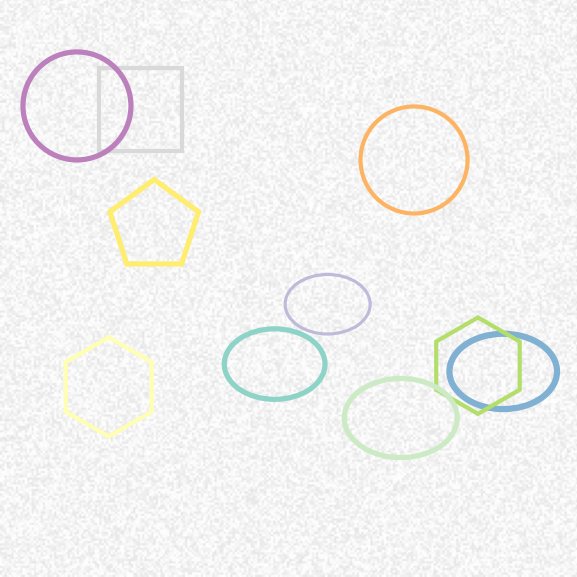[{"shape": "oval", "thickness": 2.5, "radius": 0.44, "center": [0.476, 0.369]}, {"shape": "hexagon", "thickness": 2, "radius": 0.43, "center": [0.188, 0.329]}, {"shape": "oval", "thickness": 1.5, "radius": 0.37, "center": [0.567, 0.472]}, {"shape": "oval", "thickness": 3, "radius": 0.47, "center": [0.871, 0.356]}, {"shape": "circle", "thickness": 2, "radius": 0.46, "center": [0.717, 0.722]}, {"shape": "hexagon", "thickness": 2, "radius": 0.42, "center": [0.828, 0.366]}, {"shape": "square", "thickness": 2, "radius": 0.36, "center": [0.243, 0.809]}, {"shape": "circle", "thickness": 2.5, "radius": 0.47, "center": [0.133, 0.816]}, {"shape": "oval", "thickness": 2.5, "radius": 0.49, "center": [0.694, 0.275]}, {"shape": "pentagon", "thickness": 2.5, "radius": 0.4, "center": [0.267, 0.607]}]